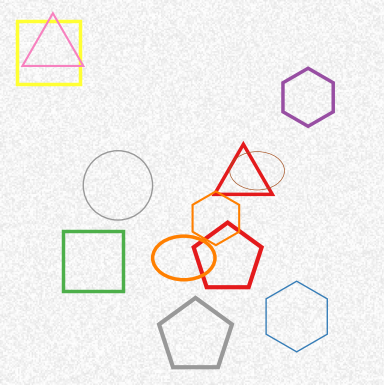[{"shape": "pentagon", "thickness": 3, "radius": 0.46, "center": [0.591, 0.329]}, {"shape": "triangle", "thickness": 2.5, "radius": 0.43, "center": [0.632, 0.539]}, {"shape": "hexagon", "thickness": 1, "radius": 0.46, "center": [0.771, 0.178]}, {"shape": "square", "thickness": 2.5, "radius": 0.39, "center": [0.241, 0.322]}, {"shape": "hexagon", "thickness": 2.5, "radius": 0.38, "center": [0.8, 0.747]}, {"shape": "hexagon", "thickness": 1.5, "radius": 0.35, "center": [0.561, 0.433]}, {"shape": "oval", "thickness": 2.5, "radius": 0.4, "center": [0.477, 0.33]}, {"shape": "square", "thickness": 2.5, "radius": 0.41, "center": [0.125, 0.863]}, {"shape": "oval", "thickness": 0.5, "radius": 0.36, "center": [0.668, 0.556]}, {"shape": "triangle", "thickness": 1.5, "radius": 0.46, "center": [0.137, 0.874]}, {"shape": "pentagon", "thickness": 3, "radius": 0.5, "center": [0.508, 0.127]}, {"shape": "circle", "thickness": 1, "radius": 0.45, "center": [0.306, 0.519]}]